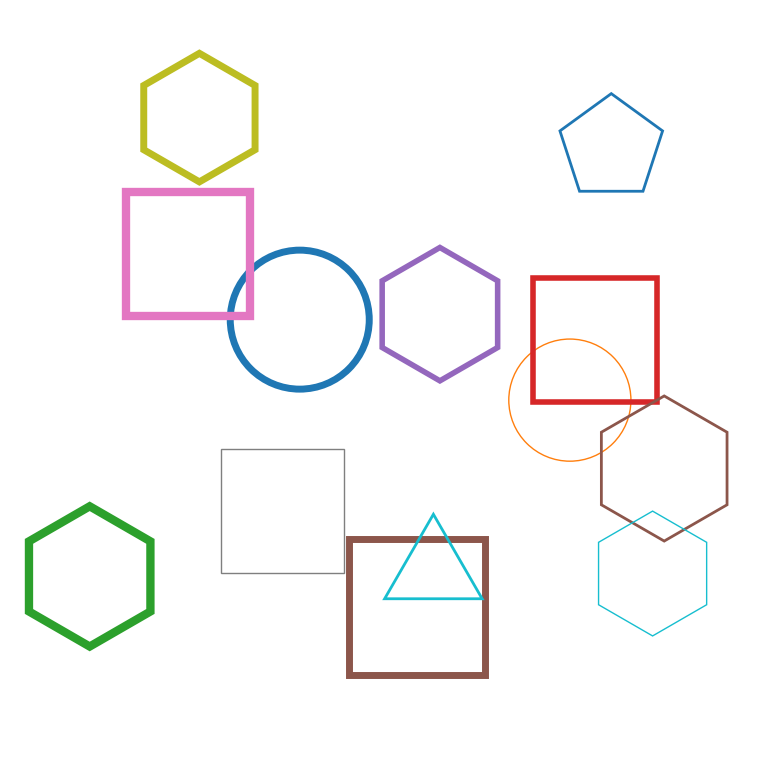[{"shape": "circle", "thickness": 2.5, "radius": 0.45, "center": [0.389, 0.585]}, {"shape": "pentagon", "thickness": 1, "radius": 0.35, "center": [0.794, 0.808]}, {"shape": "circle", "thickness": 0.5, "radius": 0.4, "center": [0.74, 0.48]}, {"shape": "hexagon", "thickness": 3, "radius": 0.46, "center": [0.116, 0.251]}, {"shape": "square", "thickness": 2, "radius": 0.4, "center": [0.773, 0.559]}, {"shape": "hexagon", "thickness": 2, "radius": 0.43, "center": [0.571, 0.592]}, {"shape": "hexagon", "thickness": 1, "radius": 0.47, "center": [0.863, 0.392]}, {"shape": "square", "thickness": 2.5, "radius": 0.44, "center": [0.541, 0.212]}, {"shape": "square", "thickness": 3, "radius": 0.4, "center": [0.244, 0.67]}, {"shape": "square", "thickness": 0.5, "radius": 0.4, "center": [0.367, 0.337]}, {"shape": "hexagon", "thickness": 2.5, "radius": 0.42, "center": [0.259, 0.847]}, {"shape": "triangle", "thickness": 1, "radius": 0.37, "center": [0.563, 0.259]}, {"shape": "hexagon", "thickness": 0.5, "radius": 0.41, "center": [0.848, 0.255]}]